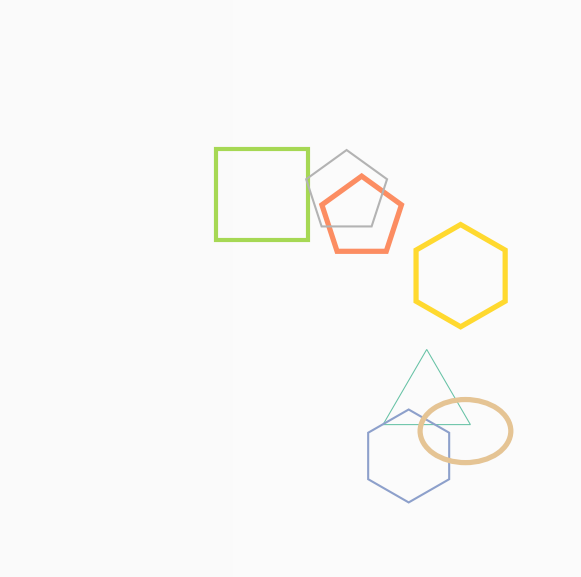[{"shape": "triangle", "thickness": 0.5, "radius": 0.43, "center": [0.734, 0.307]}, {"shape": "pentagon", "thickness": 2.5, "radius": 0.36, "center": [0.622, 0.622]}, {"shape": "hexagon", "thickness": 1, "radius": 0.4, "center": [0.703, 0.21]}, {"shape": "square", "thickness": 2, "radius": 0.39, "center": [0.451, 0.663]}, {"shape": "hexagon", "thickness": 2.5, "radius": 0.44, "center": [0.792, 0.522]}, {"shape": "oval", "thickness": 2.5, "radius": 0.39, "center": [0.801, 0.253]}, {"shape": "pentagon", "thickness": 1, "radius": 0.37, "center": [0.596, 0.666]}]